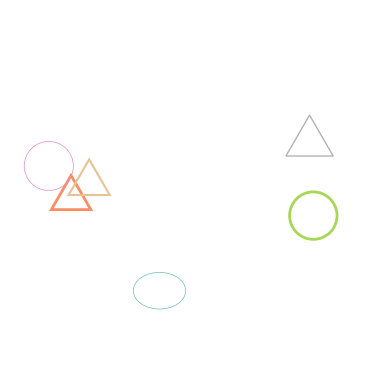[{"shape": "oval", "thickness": 0.5, "radius": 0.34, "center": [0.414, 0.245]}, {"shape": "triangle", "thickness": 2, "radius": 0.3, "center": [0.185, 0.485]}, {"shape": "circle", "thickness": 0.5, "radius": 0.32, "center": [0.127, 0.569]}, {"shape": "circle", "thickness": 2, "radius": 0.31, "center": [0.814, 0.44]}, {"shape": "triangle", "thickness": 1.5, "radius": 0.31, "center": [0.232, 0.524]}, {"shape": "triangle", "thickness": 1, "radius": 0.35, "center": [0.804, 0.63]}]